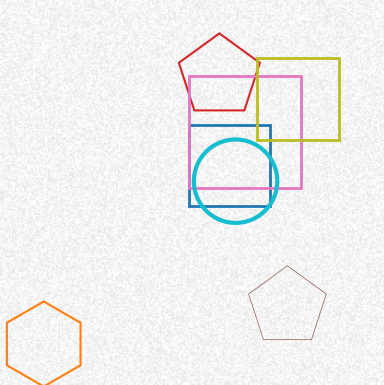[{"shape": "square", "thickness": 2, "radius": 0.53, "center": [0.596, 0.571]}, {"shape": "hexagon", "thickness": 1.5, "radius": 0.55, "center": [0.114, 0.106]}, {"shape": "pentagon", "thickness": 1.5, "radius": 0.55, "center": [0.57, 0.803]}, {"shape": "pentagon", "thickness": 0.5, "radius": 0.53, "center": [0.747, 0.204]}, {"shape": "square", "thickness": 2, "radius": 0.73, "center": [0.636, 0.657]}, {"shape": "square", "thickness": 2, "radius": 0.53, "center": [0.773, 0.742]}, {"shape": "circle", "thickness": 3, "radius": 0.54, "center": [0.612, 0.529]}]